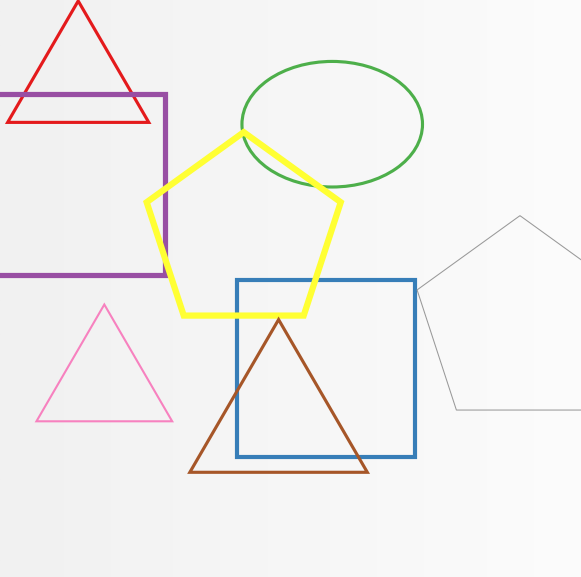[{"shape": "triangle", "thickness": 1.5, "radius": 0.7, "center": [0.135, 0.857]}, {"shape": "square", "thickness": 2, "radius": 0.77, "center": [0.56, 0.362]}, {"shape": "oval", "thickness": 1.5, "radius": 0.78, "center": [0.572, 0.784]}, {"shape": "square", "thickness": 2.5, "radius": 0.78, "center": [0.127, 0.679]}, {"shape": "pentagon", "thickness": 3, "radius": 0.88, "center": [0.419, 0.595]}, {"shape": "triangle", "thickness": 1.5, "radius": 0.88, "center": [0.479, 0.269]}, {"shape": "triangle", "thickness": 1, "radius": 0.67, "center": [0.179, 0.337]}, {"shape": "pentagon", "thickness": 0.5, "radius": 0.93, "center": [0.895, 0.44]}]